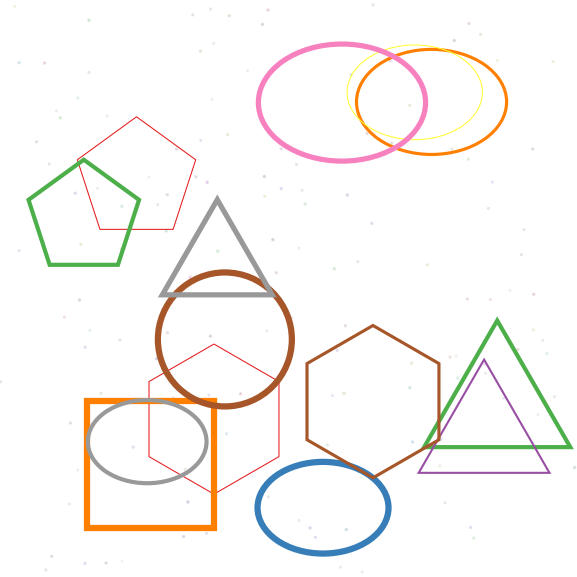[{"shape": "hexagon", "thickness": 0.5, "radius": 0.65, "center": [0.371, 0.273]}, {"shape": "pentagon", "thickness": 0.5, "radius": 0.54, "center": [0.236, 0.689]}, {"shape": "oval", "thickness": 3, "radius": 0.57, "center": [0.559, 0.12]}, {"shape": "triangle", "thickness": 2, "radius": 0.73, "center": [0.861, 0.298]}, {"shape": "pentagon", "thickness": 2, "radius": 0.5, "center": [0.145, 0.622]}, {"shape": "triangle", "thickness": 1, "radius": 0.65, "center": [0.838, 0.246]}, {"shape": "square", "thickness": 3, "radius": 0.55, "center": [0.261, 0.194]}, {"shape": "oval", "thickness": 1.5, "radius": 0.65, "center": [0.747, 0.823]}, {"shape": "oval", "thickness": 0.5, "radius": 0.59, "center": [0.718, 0.839]}, {"shape": "circle", "thickness": 3, "radius": 0.58, "center": [0.389, 0.411]}, {"shape": "hexagon", "thickness": 1.5, "radius": 0.66, "center": [0.646, 0.304]}, {"shape": "oval", "thickness": 2.5, "radius": 0.72, "center": [0.592, 0.822]}, {"shape": "triangle", "thickness": 2.5, "radius": 0.55, "center": [0.376, 0.544]}, {"shape": "oval", "thickness": 2, "radius": 0.51, "center": [0.255, 0.234]}]